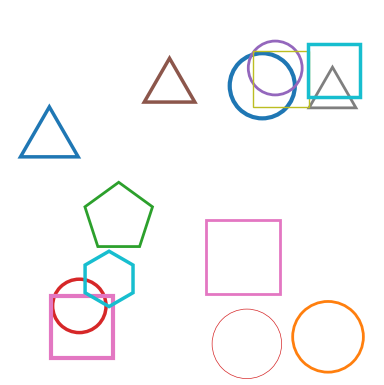[{"shape": "circle", "thickness": 3, "radius": 0.42, "center": [0.681, 0.777]}, {"shape": "triangle", "thickness": 2.5, "radius": 0.43, "center": [0.128, 0.636]}, {"shape": "circle", "thickness": 2, "radius": 0.46, "center": [0.852, 0.125]}, {"shape": "pentagon", "thickness": 2, "radius": 0.46, "center": [0.308, 0.434]}, {"shape": "circle", "thickness": 0.5, "radius": 0.45, "center": [0.641, 0.107]}, {"shape": "circle", "thickness": 2.5, "radius": 0.35, "center": [0.206, 0.205]}, {"shape": "circle", "thickness": 2, "radius": 0.35, "center": [0.715, 0.823]}, {"shape": "triangle", "thickness": 2.5, "radius": 0.38, "center": [0.44, 0.773]}, {"shape": "square", "thickness": 3, "radius": 0.41, "center": [0.213, 0.15]}, {"shape": "square", "thickness": 2, "radius": 0.48, "center": [0.631, 0.333]}, {"shape": "triangle", "thickness": 2, "radius": 0.35, "center": [0.864, 0.755]}, {"shape": "square", "thickness": 1, "radius": 0.36, "center": [0.73, 0.794]}, {"shape": "hexagon", "thickness": 2.5, "radius": 0.36, "center": [0.283, 0.276]}, {"shape": "square", "thickness": 2.5, "radius": 0.34, "center": [0.868, 0.817]}]